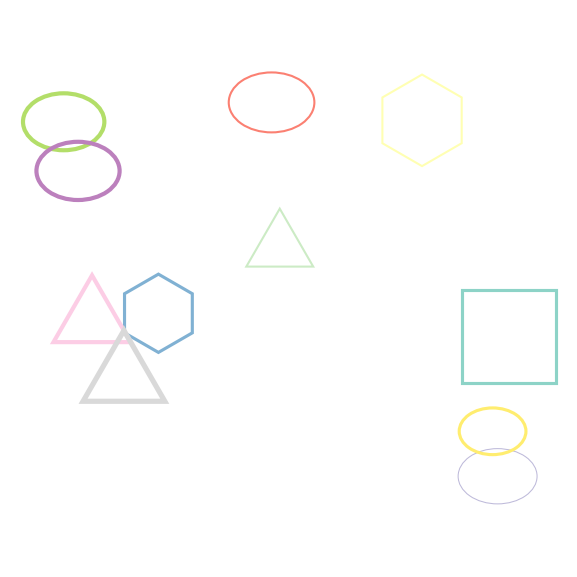[{"shape": "square", "thickness": 1.5, "radius": 0.41, "center": [0.882, 0.416]}, {"shape": "hexagon", "thickness": 1, "radius": 0.4, "center": [0.731, 0.791]}, {"shape": "oval", "thickness": 0.5, "radius": 0.34, "center": [0.862, 0.174]}, {"shape": "oval", "thickness": 1, "radius": 0.37, "center": [0.47, 0.822]}, {"shape": "hexagon", "thickness": 1.5, "radius": 0.34, "center": [0.274, 0.457]}, {"shape": "oval", "thickness": 2, "radius": 0.35, "center": [0.11, 0.788]}, {"shape": "triangle", "thickness": 2, "radius": 0.39, "center": [0.159, 0.445]}, {"shape": "triangle", "thickness": 2.5, "radius": 0.41, "center": [0.215, 0.345]}, {"shape": "oval", "thickness": 2, "radius": 0.36, "center": [0.135, 0.703]}, {"shape": "triangle", "thickness": 1, "radius": 0.33, "center": [0.484, 0.571]}, {"shape": "oval", "thickness": 1.5, "radius": 0.29, "center": [0.853, 0.252]}]